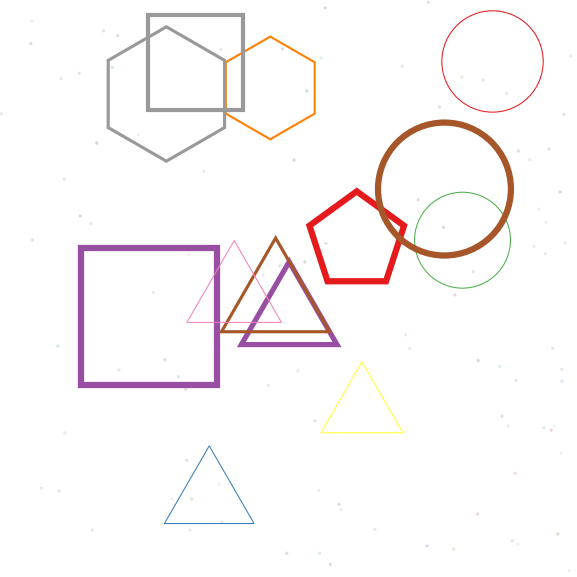[{"shape": "circle", "thickness": 0.5, "radius": 0.44, "center": [0.853, 0.893]}, {"shape": "pentagon", "thickness": 3, "radius": 0.43, "center": [0.618, 0.582]}, {"shape": "triangle", "thickness": 0.5, "radius": 0.45, "center": [0.362, 0.137]}, {"shape": "circle", "thickness": 0.5, "radius": 0.42, "center": [0.801, 0.583]}, {"shape": "square", "thickness": 3, "radius": 0.59, "center": [0.258, 0.451]}, {"shape": "triangle", "thickness": 2.5, "radius": 0.48, "center": [0.501, 0.45]}, {"shape": "hexagon", "thickness": 1, "radius": 0.44, "center": [0.468, 0.847]}, {"shape": "triangle", "thickness": 0.5, "radius": 0.41, "center": [0.627, 0.291]}, {"shape": "triangle", "thickness": 1.5, "radius": 0.54, "center": [0.477, 0.479]}, {"shape": "circle", "thickness": 3, "radius": 0.58, "center": [0.77, 0.672]}, {"shape": "triangle", "thickness": 0.5, "radius": 0.47, "center": [0.405, 0.488]}, {"shape": "square", "thickness": 2, "radius": 0.41, "center": [0.339, 0.891]}, {"shape": "hexagon", "thickness": 1.5, "radius": 0.58, "center": [0.288, 0.836]}]